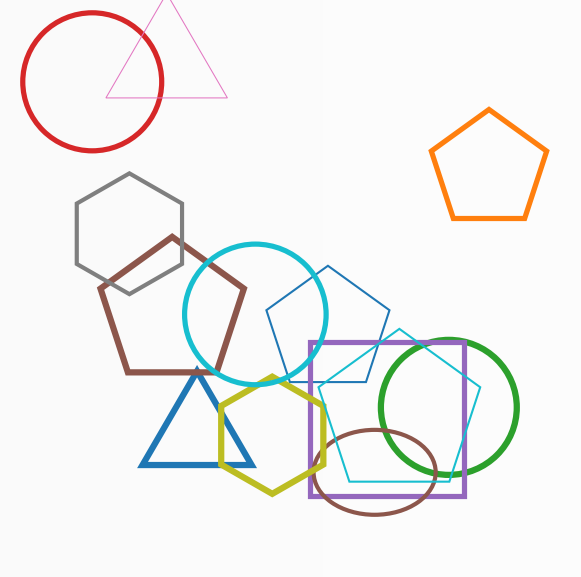[{"shape": "pentagon", "thickness": 1, "radius": 0.56, "center": [0.564, 0.428]}, {"shape": "triangle", "thickness": 3, "radius": 0.54, "center": [0.339, 0.248]}, {"shape": "pentagon", "thickness": 2.5, "radius": 0.52, "center": [0.841, 0.705]}, {"shape": "circle", "thickness": 3, "radius": 0.58, "center": [0.772, 0.294]}, {"shape": "circle", "thickness": 2.5, "radius": 0.6, "center": [0.159, 0.857]}, {"shape": "square", "thickness": 2.5, "radius": 0.67, "center": [0.666, 0.274]}, {"shape": "pentagon", "thickness": 3, "radius": 0.65, "center": [0.296, 0.459]}, {"shape": "oval", "thickness": 2, "radius": 0.53, "center": [0.645, 0.181]}, {"shape": "triangle", "thickness": 0.5, "radius": 0.6, "center": [0.287, 0.89]}, {"shape": "hexagon", "thickness": 2, "radius": 0.52, "center": [0.223, 0.594]}, {"shape": "hexagon", "thickness": 3, "radius": 0.51, "center": [0.468, 0.245]}, {"shape": "pentagon", "thickness": 1, "radius": 0.73, "center": [0.687, 0.283]}, {"shape": "circle", "thickness": 2.5, "radius": 0.61, "center": [0.439, 0.455]}]